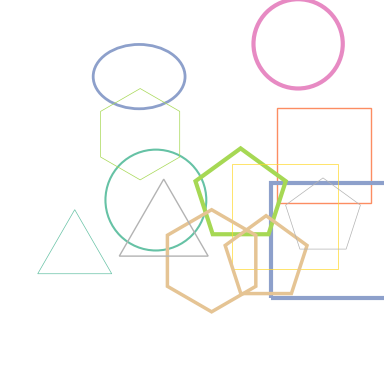[{"shape": "circle", "thickness": 1.5, "radius": 0.65, "center": [0.405, 0.48]}, {"shape": "triangle", "thickness": 0.5, "radius": 0.55, "center": [0.194, 0.344]}, {"shape": "square", "thickness": 1, "radius": 0.61, "center": [0.841, 0.596]}, {"shape": "oval", "thickness": 2, "radius": 0.6, "center": [0.361, 0.801]}, {"shape": "square", "thickness": 3, "radius": 0.75, "center": [0.854, 0.375]}, {"shape": "circle", "thickness": 3, "radius": 0.58, "center": [0.774, 0.886]}, {"shape": "pentagon", "thickness": 3, "radius": 0.62, "center": [0.625, 0.491]}, {"shape": "hexagon", "thickness": 0.5, "radius": 0.59, "center": [0.364, 0.651]}, {"shape": "square", "thickness": 0.5, "radius": 0.68, "center": [0.74, 0.438]}, {"shape": "pentagon", "thickness": 2.5, "radius": 0.56, "center": [0.691, 0.328]}, {"shape": "hexagon", "thickness": 2.5, "radius": 0.66, "center": [0.55, 0.323]}, {"shape": "triangle", "thickness": 1, "radius": 0.67, "center": [0.425, 0.401]}, {"shape": "pentagon", "thickness": 0.5, "radius": 0.51, "center": [0.839, 0.436]}]